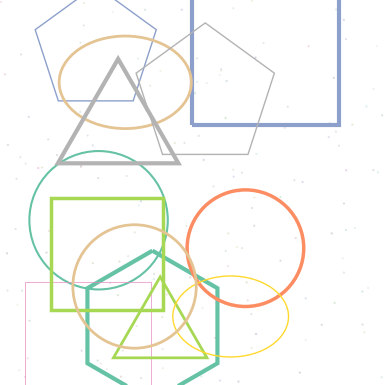[{"shape": "circle", "thickness": 1.5, "radius": 0.9, "center": [0.256, 0.428]}, {"shape": "hexagon", "thickness": 3, "radius": 0.97, "center": [0.396, 0.154]}, {"shape": "circle", "thickness": 2.5, "radius": 0.76, "center": [0.637, 0.355]}, {"shape": "pentagon", "thickness": 1, "radius": 0.83, "center": [0.249, 0.872]}, {"shape": "square", "thickness": 3, "radius": 0.96, "center": [0.69, 0.866]}, {"shape": "square", "thickness": 0.5, "radius": 0.82, "center": [0.229, 0.105]}, {"shape": "triangle", "thickness": 2, "radius": 0.7, "center": [0.416, 0.141]}, {"shape": "square", "thickness": 2.5, "radius": 0.73, "center": [0.278, 0.341]}, {"shape": "oval", "thickness": 1, "radius": 0.75, "center": [0.599, 0.178]}, {"shape": "oval", "thickness": 2, "radius": 0.86, "center": [0.325, 0.786]}, {"shape": "circle", "thickness": 2, "radius": 0.8, "center": [0.35, 0.256]}, {"shape": "triangle", "thickness": 3, "radius": 0.9, "center": [0.307, 0.666]}, {"shape": "pentagon", "thickness": 1, "radius": 0.94, "center": [0.533, 0.752]}]